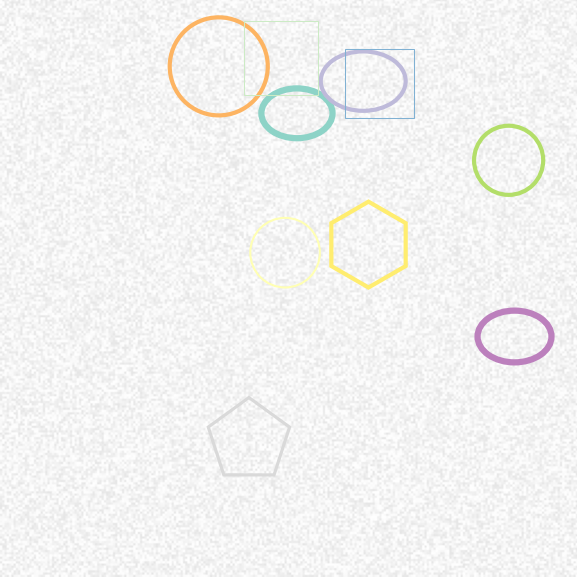[{"shape": "oval", "thickness": 3, "radius": 0.31, "center": [0.514, 0.803]}, {"shape": "circle", "thickness": 1, "radius": 0.3, "center": [0.494, 0.562]}, {"shape": "oval", "thickness": 2, "radius": 0.37, "center": [0.629, 0.859]}, {"shape": "square", "thickness": 0.5, "radius": 0.3, "center": [0.657, 0.854]}, {"shape": "circle", "thickness": 2, "radius": 0.42, "center": [0.379, 0.884]}, {"shape": "circle", "thickness": 2, "radius": 0.3, "center": [0.881, 0.722]}, {"shape": "pentagon", "thickness": 1.5, "radius": 0.37, "center": [0.431, 0.237]}, {"shape": "oval", "thickness": 3, "radius": 0.32, "center": [0.891, 0.416]}, {"shape": "square", "thickness": 0.5, "radius": 0.32, "center": [0.486, 0.898]}, {"shape": "hexagon", "thickness": 2, "radius": 0.37, "center": [0.638, 0.576]}]